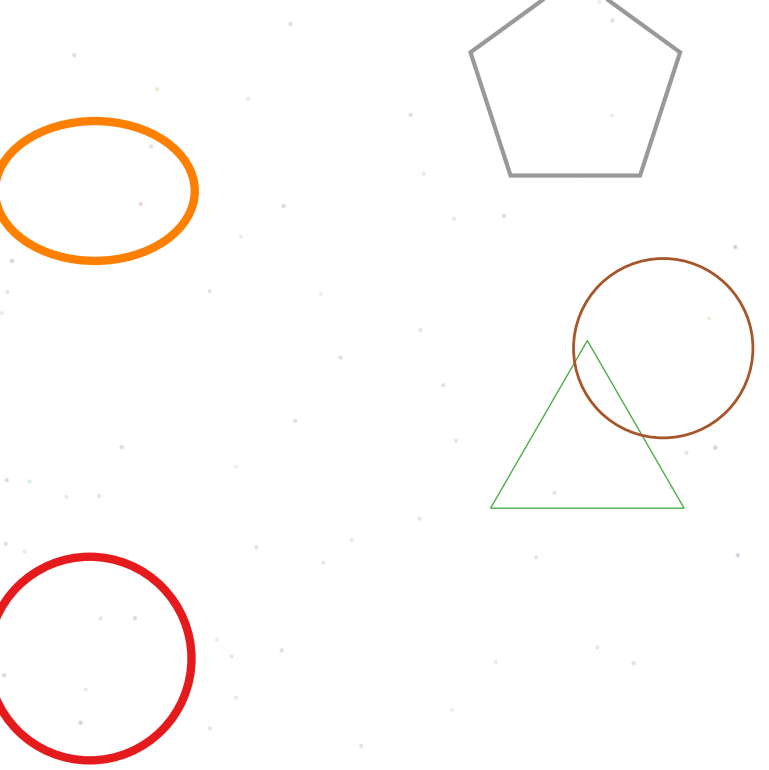[{"shape": "circle", "thickness": 3, "radius": 0.66, "center": [0.116, 0.145]}, {"shape": "triangle", "thickness": 0.5, "radius": 0.73, "center": [0.763, 0.413]}, {"shape": "oval", "thickness": 3, "radius": 0.65, "center": [0.123, 0.752]}, {"shape": "circle", "thickness": 1, "radius": 0.58, "center": [0.861, 0.548]}, {"shape": "pentagon", "thickness": 1.5, "radius": 0.72, "center": [0.747, 0.888]}]